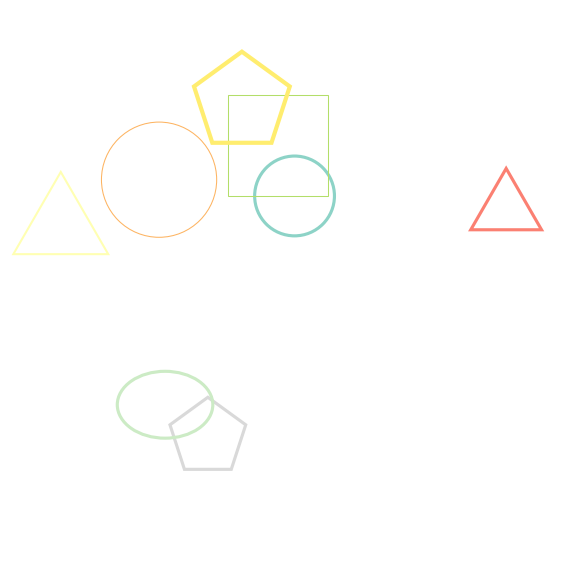[{"shape": "circle", "thickness": 1.5, "radius": 0.35, "center": [0.51, 0.66]}, {"shape": "triangle", "thickness": 1, "radius": 0.47, "center": [0.105, 0.606]}, {"shape": "triangle", "thickness": 1.5, "radius": 0.35, "center": [0.876, 0.637]}, {"shape": "circle", "thickness": 0.5, "radius": 0.5, "center": [0.275, 0.688]}, {"shape": "square", "thickness": 0.5, "radius": 0.44, "center": [0.482, 0.747]}, {"shape": "pentagon", "thickness": 1.5, "radius": 0.34, "center": [0.36, 0.242]}, {"shape": "oval", "thickness": 1.5, "radius": 0.41, "center": [0.286, 0.298]}, {"shape": "pentagon", "thickness": 2, "radius": 0.44, "center": [0.419, 0.822]}]